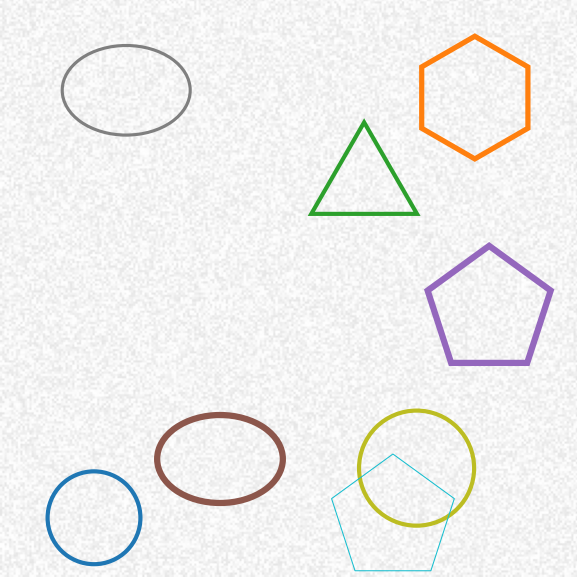[{"shape": "circle", "thickness": 2, "radius": 0.4, "center": [0.163, 0.103]}, {"shape": "hexagon", "thickness": 2.5, "radius": 0.53, "center": [0.822, 0.83]}, {"shape": "triangle", "thickness": 2, "radius": 0.53, "center": [0.631, 0.682]}, {"shape": "pentagon", "thickness": 3, "radius": 0.56, "center": [0.847, 0.461]}, {"shape": "oval", "thickness": 3, "radius": 0.54, "center": [0.381, 0.204]}, {"shape": "oval", "thickness": 1.5, "radius": 0.55, "center": [0.219, 0.843]}, {"shape": "circle", "thickness": 2, "radius": 0.5, "center": [0.721, 0.189]}, {"shape": "pentagon", "thickness": 0.5, "radius": 0.56, "center": [0.68, 0.101]}]